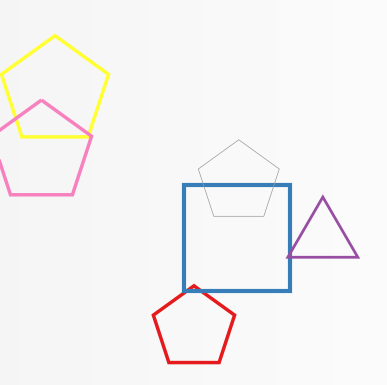[{"shape": "pentagon", "thickness": 2.5, "radius": 0.55, "center": [0.501, 0.147]}, {"shape": "square", "thickness": 3, "radius": 0.69, "center": [0.612, 0.382]}, {"shape": "triangle", "thickness": 2, "radius": 0.52, "center": [0.833, 0.384]}, {"shape": "pentagon", "thickness": 2.5, "radius": 0.73, "center": [0.142, 0.762]}, {"shape": "pentagon", "thickness": 2.5, "radius": 0.68, "center": [0.107, 0.604]}, {"shape": "pentagon", "thickness": 0.5, "radius": 0.55, "center": [0.616, 0.527]}]